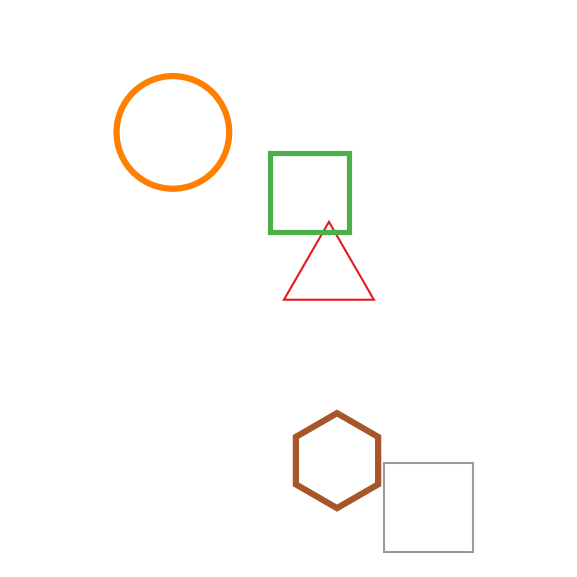[{"shape": "triangle", "thickness": 1, "radius": 0.45, "center": [0.57, 0.525]}, {"shape": "square", "thickness": 2.5, "radius": 0.34, "center": [0.536, 0.666]}, {"shape": "circle", "thickness": 3, "radius": 0.49, "center": [0.299, 0.77]}, {"shape": "hexagon", "thickness": 3, "radius": 0.41, "center": [0.584, 0.202]}, {"shape": "square", "thickness": 1, "radius": 0.39, "center": [0.742, 0.121]}]